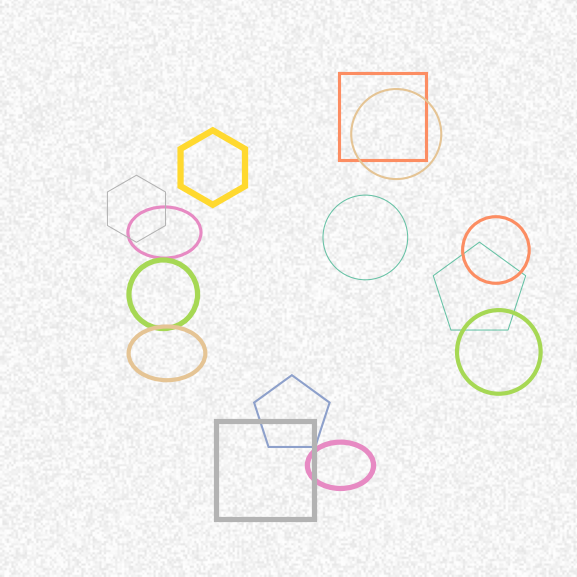[{"shape": "circle", "thickness": 0.5, "radius": 0.37, "center": [0.633, 0.588]}, {"shape": "pentagon", "thickness": 0.5, "radius": 0.42, "center": [0.83, 0.496]}, {"shape": "square", "thickness": 1.5, "radius": 0.38, "center": [0.662, 0.798]}, {"shape": "circle", "thickness": 1.5, "radius": 0.29, "center": [0.859, 0.566]}, {"shape": "pentagon", "thickness": 1, "radius": 0.34, "center": [0.505, 0.281]}, {"shape": "oval", "thickness": 2.5, "radius": 0.29, "center": [0.59, 0.193]}, {"shape": "oval", "thickness": 1.5, "radius": 0.32, "center": [0.285, 0.597]}, {"shape": "circle", "thickness": 2.5, "radius": 0.3, "center": [0.283, 0.49]}, {"shape": "circle", "thickness": 2, "radius": 0.36, "center": [0.864, 0.39]}, {"shape": "hexagon", "thickness": 3, "radius": 0.32, "center": [0.368, 0.709]}, {"shape": "circle", "thickness": 1, "radius": 0.39, "center": [0.686, 0.767]}, {"shape": "oval", "thickness": 2, "radius": 0.33, "center": [0.289, 0.387]}, {"shape": "square", "thickness": 2.5, "radius": 0.43, "center": [0.459, 0.185]}, {"shape": "hexagon", "thickness": 0.5, "radius": 0.29, "center": [0.236, 0.638]}]